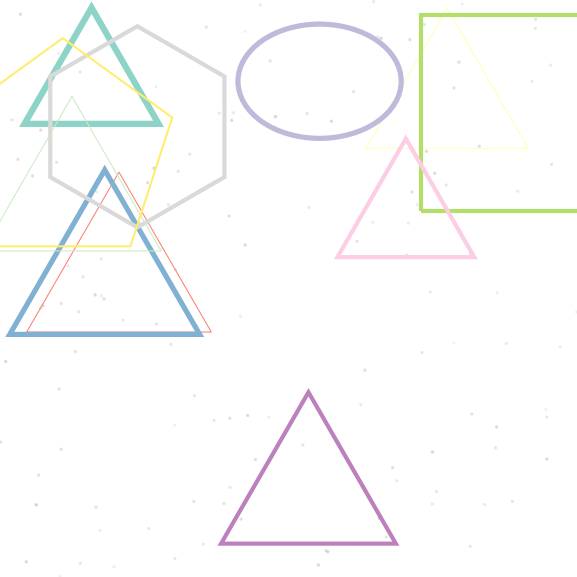[{"shape": "triangle", "thickness": 3, "radius": 0.67, "center": [0.159, 0.852]}, {"shape": "triangle", "thickness": 0.5, "radius": 0.81, "center": [0.774, 0.823]}, {"shape": "oval", "thickness": 2.5, "radius": 0.71, "center": [0.553, 0.858]}, {"shape": "triangle", "thickness": 0.5, "radius": 0.92, "center": [0.206, 0.516]}, {"shape": "triangle", "thickness": 2.5, "radius": 0.95, "center": [0.181, 0.515]}, {"shape": "square", "thickness": 2, "radius": 0.85, "center": [0.899, 0.804]}, {"shape": "triangle", "thickness": 2, "radius": 0.68, "center": [0.703, 0.622]}, {"shape": "hexagon", "thickness": 2, "radius": 0.87, "center": [0.238, 0.78]}, {"shape": "triangle", "thickness": 2, "radius": 0.87, "center": [0.534, 0.145]}, {"shape": "triangle", "thickness": 0.5, "radius": 0.89, "center": [0.125, 0.654]}, {"shape": "pentagon", "thickness": 1, "radius": 1.0, "center": [0.109, 0.734]}]